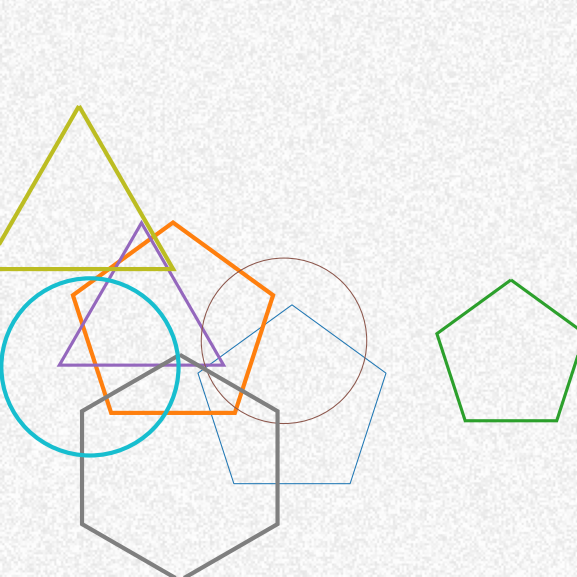[{"shape": "pentagon", "thickness": 0.5, "radius": 0.86, "center": [0.506, 0.3]}, {"shape": "pentagon", "thickness": 2, "radius": 0.91, "center": [0.3, 0.432]}, {"shape": "pentagon", "thickness": 1.5, "radius": 0.67, "center": [0.885, 0.38]}, {"shape": "triangle", "thickness": 1.5, "radius": 0.82, "center": [0.245, 0.449]}, {"shape": "circle", "thickness": 0.5, "radius": 0.72, "center": [0.492, 0.409]}, {"shape": "hexagon", "thickness": 2, "radius": 0.98, "center": [0.311, 0.189]}, {"shape": "triangle", "thickness": 2, "radius": 0.94, "center": [0.137, 0.627]}, {"shape": "circle", "thickness": 2, "radius": 0.77, "center": [0.156, 0.364]}]